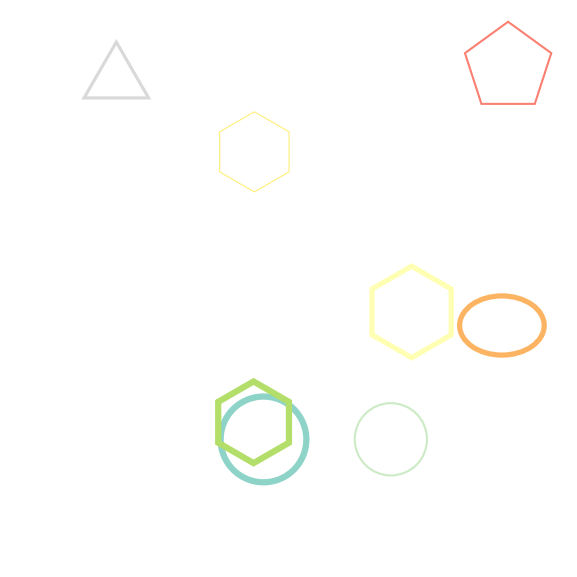[{"shape": "circle", "thickness": 3, "radius": 0.37, "center": [0.456, 0.238]}, {"shape": "hexagon", "thickness": 2.5, "radius": 0.4, "center": [0.713, 0.459]}, {"shape": "pentagon", "thickness": 1, "radius": 0.39, "center": [0.88, 0.883]}, {"shape": "oval", "thickness": 2.5, "radius": 0.37, "center": [0.869, 0.436]}, {"shape": "hexagon", "thickness": 3, "radius": 0.35, "center": [0.439, 0.268]}, {"shape": "triangle", "thickness": 1.5, "radius": 0.32, "center": [0.201, 0.862]}, {"shape": "circle", "thickness": 1, "radius": 0.31, "center": [0.677, 0.238]}, {"shape": "hexagon", "thickness": 0.5, "radius": 0.35, "center": [0.44, 0.736]}]